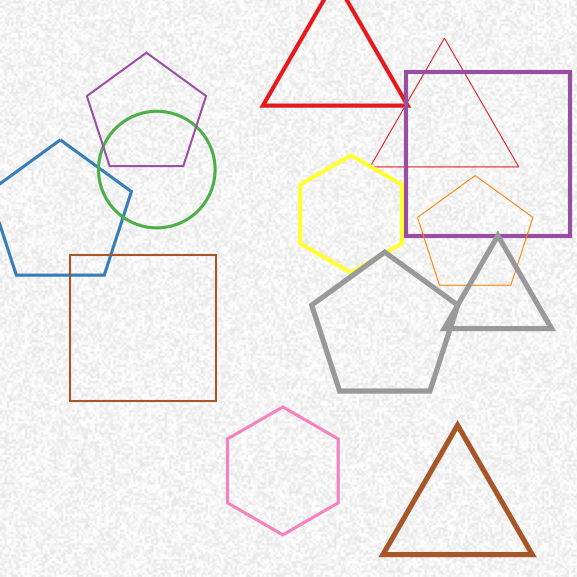[{"shape": "triangle", "thickness": 0.5, "radius": 0.74, "center": [0.77, 0.784]}, {"shape": "triangle", "thickness": 2, "radius": 0.72, "center": [0.581, 0.889]}, {"shape": "pentagon", "thickness": 1.5, "radius": 0.65, "center": [0.104, 0.627]}, {"shape": "circle", "thickness": 1.5, "radius": 0.5, "center": [0.272, 0.705]}, {"shape": "pentagon", "thickness": 1, "radius": 0.54, "center": [0.254, 0.799]}, {"shape": "square", "thickness": 2, "radius": 0.71, "center": [0.845, 0.733]}, {"shape": "pentagon", "thickness": 0.5, "radius": 0.53, "center": [0.823, 0.59]}, {"shape": "hexagon", "thickness": 2, "radius": 0.51, "center": [0.608, 0.629]}, {"shape": "triangle", "thickness": 2.5, "radius": 0.75, "center": [0.792, 0.113]}, {"shape": "square", "thickness": 1, "radius": 0.63, "center": [0.247, 0.431]}, {"shape": "hexagon", "thickness": 1.5, "radius": 0.55, "center": [0.49, 0.184]}, {"shape": "pentagon", "thickness": 2.5, "radius": 0.67, "center": [0.666, 0.43]}, {"shape": "triangle", "thickness": 2.5, "radius": 0.54, "center": [0.862, 0.484]}]